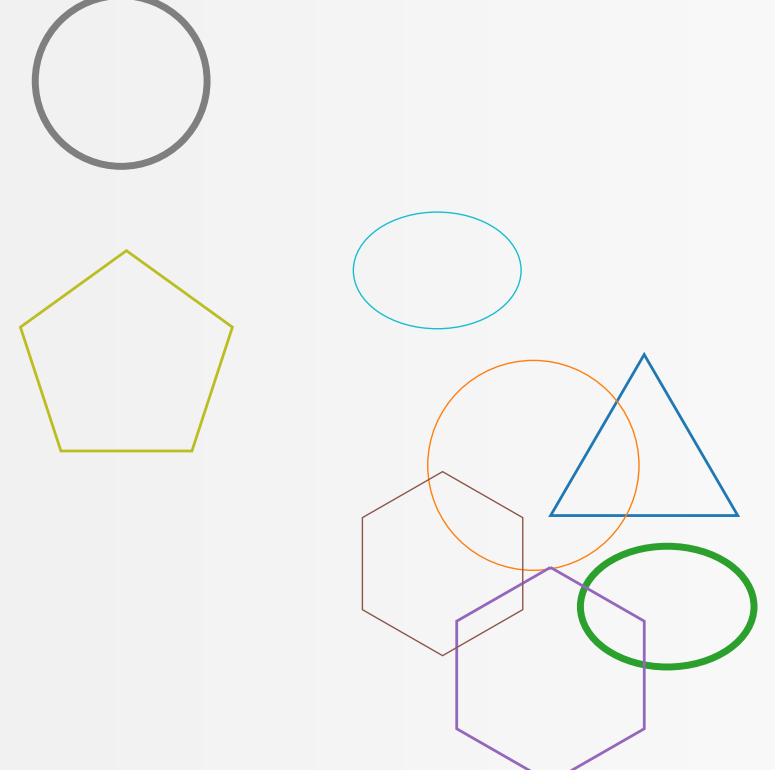[{"shape": "triangle", "thickness": 1, "radius": 0.7, "center": [0.831, 0.4]}, {"shape": "circle", "thickness": 0.5, "radius": 0.68, "center": [0.688, 0.396]}, {"shape": "oval", "thickness": 2.5, "radius": 0.56, "center": [0.861, 0.212]}, {"shape": "hexagon", "thickness": 1, "radius": 0.7, "center": [0.71, 0.123]}, {"shape": "hexagon", "thickness": 0.5, "radius": 0.6, "center": [0.571, 0.268]}, {"shape": "circle", "thickness": 2.5, "radius": 0.55, "center": [0.156, 0.895]}, {"shape": "pentagon", "thickness": 1, "radius": 0.72, "center": [0.163, 0.531]}, {"shape": "oval", "thickness": 0.5, "radius": 0.54, "center": [0.564, 0.649]}]